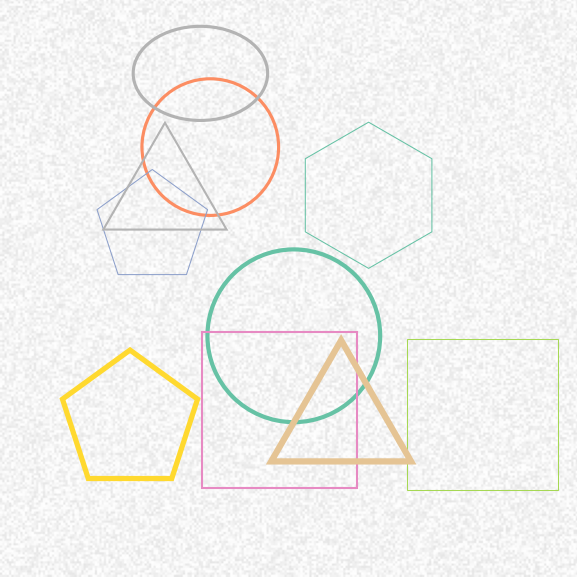[{"shape": "hexagon", "thickness": 0.5, "radius": 0.63, "center": [0.638, 0.661]}, {"shape": "circle", "thickness": 2, "radius": 0.75, "center": [0.509, 0.418]}, {"shape": "circle", "thickness": 1.5, "radius": 0.59, "center": [0.364, 0.744]}, {"shape": "pentagon", "thickness": 0.5, "radius": 0.5, "center": [0.264, 0.605]}, {"shape": "square", "thickness": 1, "radius": 0.67, "center": [0.484, 0.289]}, {"shape": "square", "thickness": 0.5, "radius": 0.65, "center": [0.835, 0.282]}, {"shape": "pentagon", "thickness": 2.5, "radius": 0.61, "center": [0.225, 0.27]}, {"shape": "triangle", "thickness": 3, "radius": 0.7, "center": [0.591, 0.27]}, {"shape": "oval", "thickness": 1.5, "radius": 0.58, "center": [0.347, 0.872]}, {"shape": "triangle", "thickness": 1, "radius": 0.62, "center": [0.286, 0.663]}]